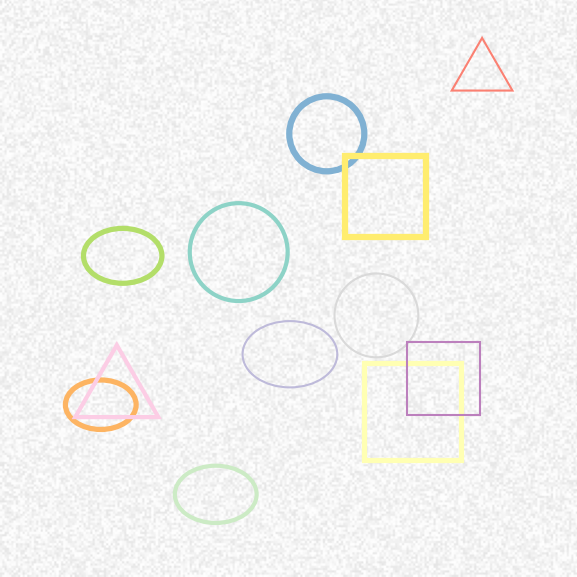[{"shape": "circle", "thickness": 2, "radius": 0.42, "center": [0.413, 0.563]}, {"shape": "square", "thickness": 2.5, "radius": 0.42, "center": [0.714, 0.287]}, {"shape": "oval", "thickness": 1, "radius": 0.41, "center": [0.502, 0.386]}, {"shape": "triangle", "thickness": 1, "radius": 0.3, "center": [0.835, 0.873]}, {"shape": "circle", "thickness": 3, "radius": 0.32, "center": [0.566, 0.767]}, {"shape": "oval", "thickness": 2.5, "radius": 0.31, "center": [0.174, 0.298]}, {"shape": "oval", "thickness": 2.5, "radius": 0.34, "center": [0.212, 0.556]}, {"shape": "triangle", "thickness": 2, "radius": 0.42, "center": [0.202, 0.318]}, {"shape": "circle", "thickness": 1, "radius": 0.36, "center": [0.652, 0.453]}, {"shape": "square", "thickness": 1, "radius": 0.32, "center": [0.768, 0.344]}, {"shape": "oval", "thickness": 2, "radius": 0.35, "center": [0.374, 0.143]}, {"shape": "square", "thickness": 3, "radius": 0.35, "center": [0.668, 0.659]}]